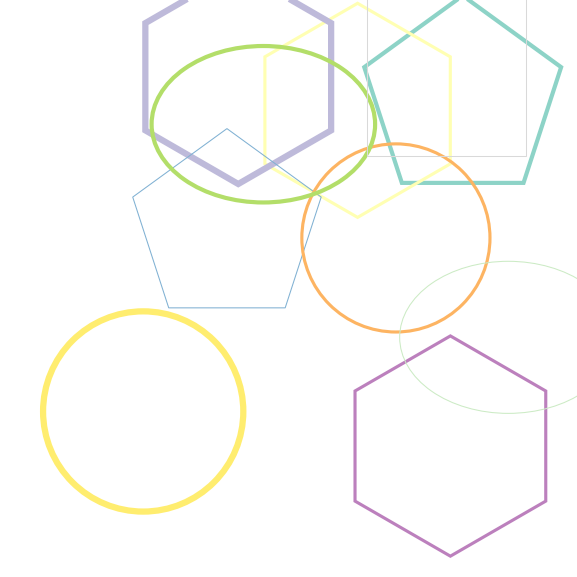[{"shape": "pentagon", "thickness": 2, "radius": 0.9, "center": [0.801, 0.827]}, {"shape": "hexagon", "thickness": 1.5, "radius": 0.93, "center": [0.619, 0.808]}, {"shape": "hexagon", "thickness": 3, "radius": 0.93, "center": [0.413, 0.866]}, {"shape": "pentagon", "thickness": 0.5, "radius": 0.86, "center": [0.393, 0.605]}, {"shape": "circle", "thickness": 1.5, "radius": 0.81, "center": [0.686, 0.587]}, {"shape": "oval", "thickness": 2, "radius": 0.97, "center": [0.456, 0.784]}, {"shape": "square", "thickness": 0.5, "radius": 0.69, "center": [0.773, 0.867]}, {"shape": "hexagon", "thickness": 1.5, "radius": 0.95, "center": [0.78, 0.227]}, {"shape": "oval", "thickness": 0.5, "radius": 0.94, "center": [0.88, 0.415]}, {"shape": "circle", "thickness": 3, "radius": 0.87, "center": [0.248, 0.287]}]